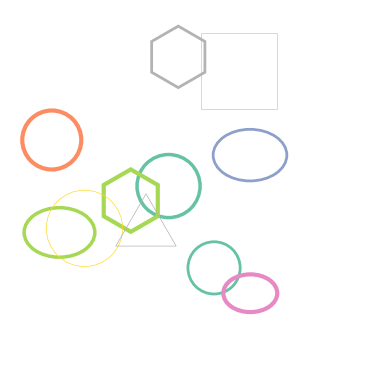[{"shape": "circle", "thickness": 2, "radius": 0.34, "center": [0.556, 0.304]}, {"shape": "circle", "thickness": 2.5, "radius": 0.41, "center": [0.438, 0.517]}, {"shape": "circle", "thickness": 3, "radius": 0.38, "center": [0.134, 0.636]}, {"shape": "oval", "thickness": 2, "radius": 0.48, "center": [0.649, 0.597]}, {"shape": "oval", "thickness": 3, "radius": 0.35, "center": [0.65, 0.238]}, {"shape": "oval", "thickness": 2.5, "radius": 0.46, "center": [0.154, 0.396]}, {"shape": "hexagon", "thickness": 3, "radius": 0.41, "center": [0.34, 0.479]}, {"shape": "circle", "thickness": 0.5, "radius": 0.5, "center": [0.219, 0.407]}, {"shape": "square", "thickness": 0.5, "radius": 0.49, "center": [0.621, 0.815]}, {"shape": "triangle", "thickness": 0.5, "radius": 0.45, "center": [0.379, 0.406]}, {"shape": "hexagon", "thickness": 2, "radius": 0.4, "center": [0.463, 0.852]}]